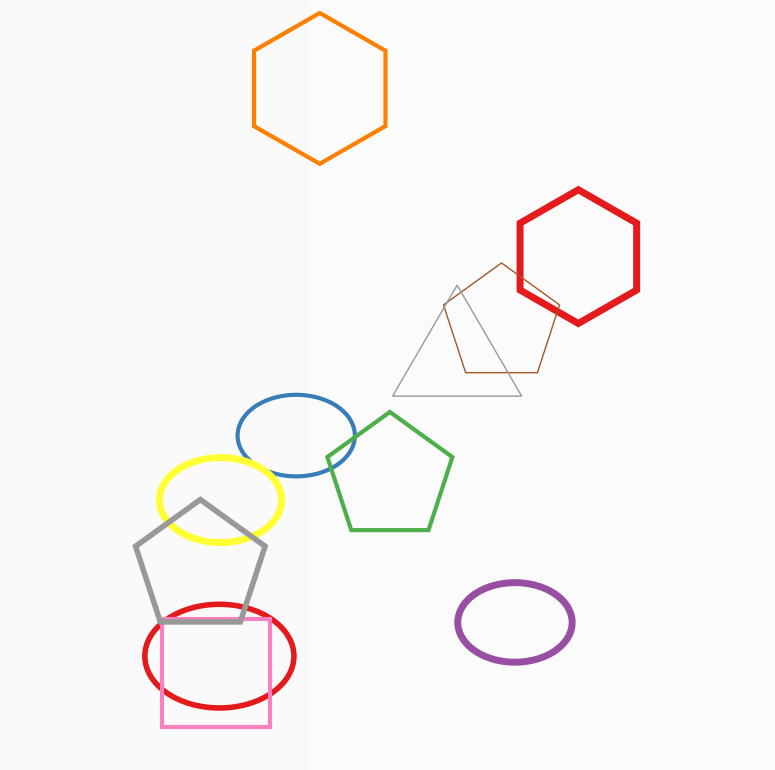[{"shape": "oval", "thickness": 2, "radius": 0.48, "center": [0.283, 0.148]}, {"shape": "hexagon", "thickness": 2.5, "radius": 0.43, "center": [0.746, 0.667]}, {"shape": "oval", "thickness": 1.5, "radius": 0.38, "center": [0.382, 0.434]}, {"shape": "pentagon", "thickness": 1.5, "radius": 0.42, "center": [0.503, 0.38]}, {"shape": "oval", "thickness": 2.5, "radius": 0.37, "center": [0.664, 0.192]}, {"shape": "hexagon", "thickness": 1.5, "radius": 0.49, "center": [0.413, 0.885]}, {"shape": "oval", "thickness": 2.5, "radius": 0.39, "center": [0.285, 0.351]}, {"shape": "pentagon", "thickness": 0.5, "radius": 0.39, "center": [0.647, 0.58]}, {"shape": "square", "thickness": 1.5, "radius": 0.35, "center": [0.278, 0.126]}, {"shape": "pentagon", "thickness": 2, "radius": 0.44, "center": [0.258, 0.263]}, {"shape": "triangle", "thickness": 0.5, "radius": 0.48, "center": [0.59, 0.534]}]